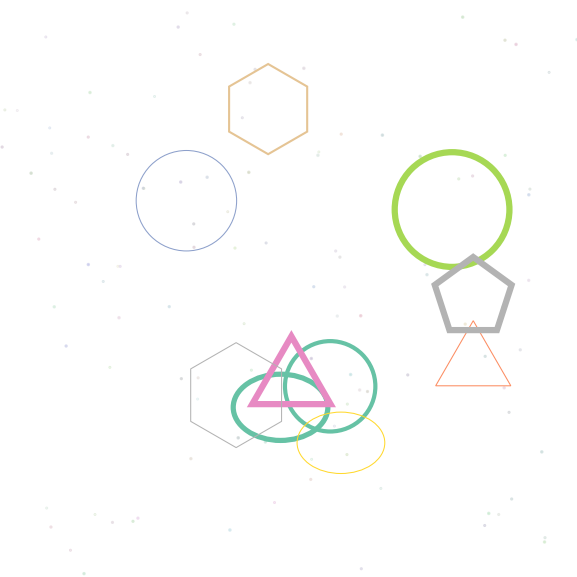[{"shape": "circle", "thickness": 2, "radius": 0.39, "center": [0.572, 0.33]}, {"shape": "oval", "thickness": 2.5, "radius": 0.41, "center": [0.486, 0.294]}, {"shape": "triangle", "thickness": 0.5, "radius": 0.38, "center": [0.819, 0.369]}, {"shape": "circle", "thickness": 0.5, "radius": 0.43, "center": [0.323, 0.652]}, {"shape": "triangle", "thickness": 3, "radius": 0.39, "center": [0.505, 0.338]}, {"shape": "circle", "thickness": 3, "radius": 0.5, "center": [0.783, 0.636]}, {"shape": "oval", "thickness": 0.5, "radius": 0.38, "center": [0.59, 0.232]}, {"shape": "hexagon", "thickness": 1, "radius": 0.39, "center": [0.464, 0.81]}, {"shape": "pentagon", "thickness": 3, "radius": 0.35, "center": [0.819, 0.484]}, {"shape": "hexagon", "thickness": 0.5, "radius": 0.45, "center": [0.409, 0.315]}]